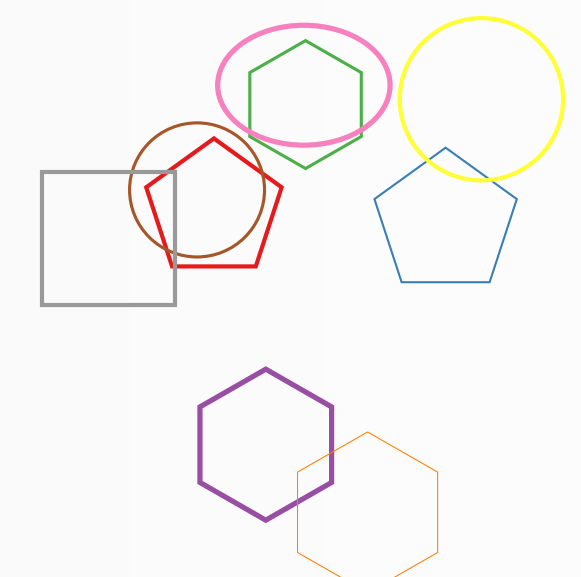[{"shape": "pentagon", "thickness": 2, "radius": 0.61, "center": [0.368, 0.637]}, {"shape": "pentagon", "thickness": 1, "radius": 0.64, "center": [0.767, 0.615]}, {"shape": "hexagon", "thickness": 1.5, "radius": 0.55, "center": [0.526, 0.818]}, {"shape": "hexagon", "thickness": 2.5, "radius": 0.65, "center": [0.457, 0.229]}, {"shape": "hexagon", "thickness": 0.5, "radius": 0.7, "center": [0.632, 0.112]}, {"shape": "circle", "thickness": 2, "radius": 0.7, "center": [0.828, 0.827]}, {"shape": "circle", "thickness": 1.5, "radius": 0.58, "center": [0.339, 0.67]}, {"shape": "oval", "thickness": 2.5, "radius": 0.74, "center": [0.523, 0.852]}, {"shape": "square", "thickness": 2, "radius": 0.57, "center": [0.187, 0.586]}]